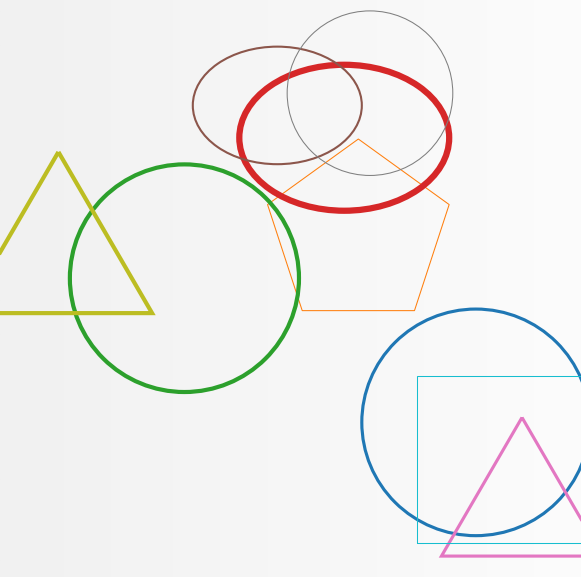[{"shape": "circle", "thickness": 1.5, "radius": 0.98, "center": [0.819, 0.268]}, {"shape": "pentagon", "thickness": 0.5, "radius": 0.82, "center": [0.617, 0.594]}, {"shape": "circle", "thickness": 2, "radius": 0.99, "center": [0.317, 0.517]}, {"shape": "oval", "thickness": 3, "radius": 0.9, "center": [0.592, 0.761]}, {"shape": "oval", "thickness": 1, "radius": 0.73, "center": [0.477, 0.817]}, {"shape": "triangle", "thickness": 1.5, "radius": 0.8, "center": [0.898, 0.116]}, {"shape": "circle", "thickness": 0.5, "radius": 0.71, "center": [0.637, 0.838]}, {"shape": "triangle", "thickness": 2, "radius": 0.93, "center": [0.101, 0.55]}, {"shape": "square", "thickness": 0.5, "radius": 0.72, "center": [0.861, 0.204]}]